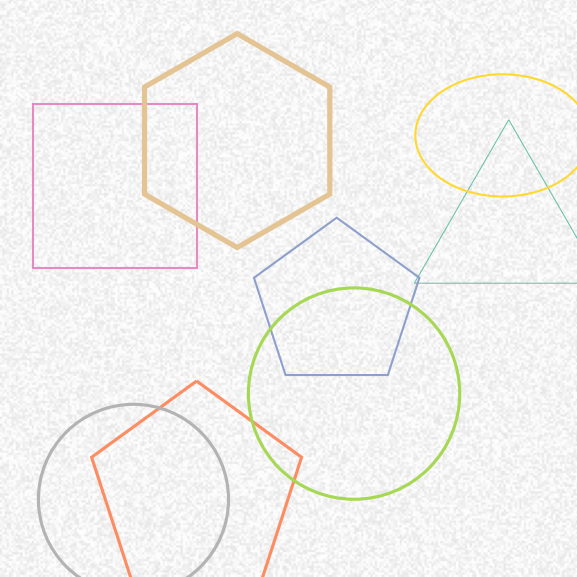[{"shape": "triangle", "thickness": 0.5, "radius": 0.94, "center": [0.881, 0.603]}, {"shape": "pentagon", "thickness": 1.5, "radius": 0.96, "center": [0.34, 0.148]}, {"shape": "pentagon", "thickness": 1, "radius": 0.75, "center": [0.583, 0.472]}, {"shape": "square", "thickness": 1, "radius": 0.71, "center": [0.199, 0.677]}, {"shape": "circle", "thickness": 1.5, "radius": 0.91, "center": [0.613, 0.318]}, {"shape": "oval", "thickness": 1, "radius": 0.76, "center": [0.87, 0.765]}, {"shape": "hexagon", "thickness": 2.5, "radius": 0.93, "center": [0.411, 0.756]}, {"shape": "circle", "thickness": 1.5, "radius": 0.82, "center": [0.231, 0.134]}]